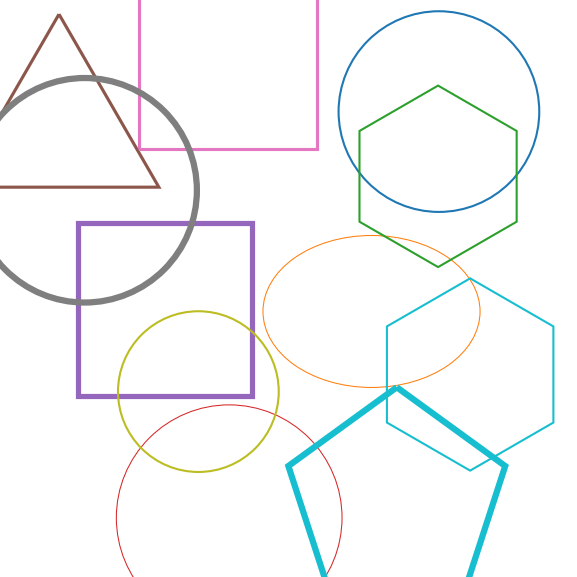[{"shape": "circle", "thickness": 1, "radius": 0.87, "center": [0.76, 0.806]}, {"shape": "oval", "thickness": 0.5, "radius": 0.94, "center": [0.643, 0.46]}, {"shape": "hexagon", "thickness": 1, "radius": 0.79, "center": [0.759, 0.694]}, {"shape": "circle", "thickness": 0.5, "radius": 0.98, "center": [0.397, 0.103]}, {"shape": "square", "thickness": 2.5, "radius": 0.75, "center": [0.286, 0.463]}, {"shape": "triangle", "thickness": 1.5, "radius": 1.0, "center": [0.102, 0.775]}, {"shape": "square", "thickness": 1.5, "radius": 0.77, "center": [0.395, 0.895]}, {"shape": "circle", "thickness": 3, "radius": 0.97, "center": [0.147, 0.67]}, {"shape": "circle", "thickness": 1, "radius": 0.7, "center": [0.343, 0.321]}, {"shape": "pentagon", "thickness": 3, "radius": 0.99, "center": [0.687, 0.131]}, {"shape": "hexagon", "thickness": 1, "radius": 0.83, "center": [0.814, 0.351]}]